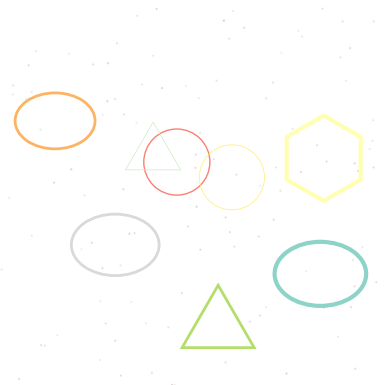[{"shape": "oval", "thickness": 3, "radius": 0.59, "center": [0.832, 0.289]}, {"shape": "hexagon", "thickness": 3, "radius": 0.55, "center": [0.841, 0.589]}, {"shape": "circle", "thickness": 1, "radius": 0.43, "center": [0.459, 0.579]}, {"shape": "oval", "thickness": 2, "radius": 0.52, "center": [0.143, 0.686]}, {"shape": "triangle", "thickness": 2, "radius": 0.54, "center": [0.567, 0.151]}, {"shape": "oval", "thickness": 2, "radius": 0.57, "center": [0.299, 0.364]}, {"shape": "triangle", "thickness": 0.5, "radius": 0.41, "center": [0.398, 0.6]}, {"shape": "circle", "thickness": 0.5, "radius": 0.42, "center": [0.602, 0.539]}]